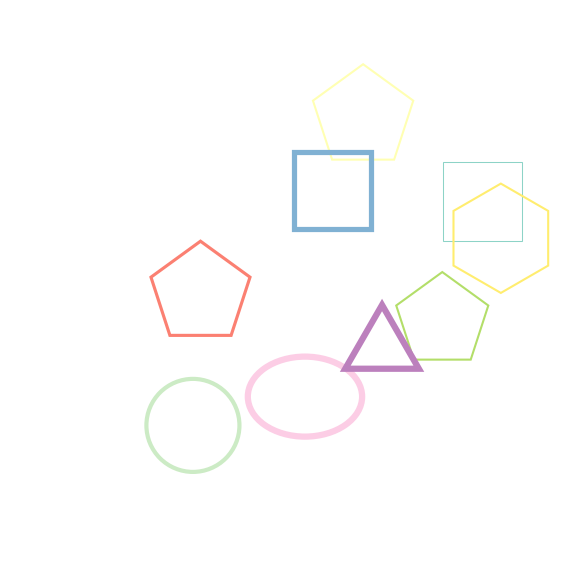[{"shape": "square", "thickness": 0.5, "radius": 0.34, "center": [0.836, 0.65]}, {"shape": "pentagon", "thickness": 1, "radius": 0.46, "center": [0.629, 0.797]}, {"shape": "pentagon", "thickness": 1.5, "radius": 0.45, "center": [0.347, 0.491]}, {"shape": "square", "thickness": 2.5, "radius": 0.33, "center": [0.576, 0.669]}, {"shape": "pentagon", "thickness": 1, "radius": 0.42, "center": [0.766, 0.444]}, {"shape": "oval", "thickness": 3, "radius": 0.49, "center": [0.528, 0.312]}, {"shape": "triangle", "thickness": 3, "radius": 0.37, "center": [0.662, 0.397]}, {"shape": "circle", "thickness": 2, "radius": 0.4, "center": [0.334, 0.263]}, {"shape": "hexagon", "thickness": 1, "radius": 0.47, "center": [0.867, 0.587]}]